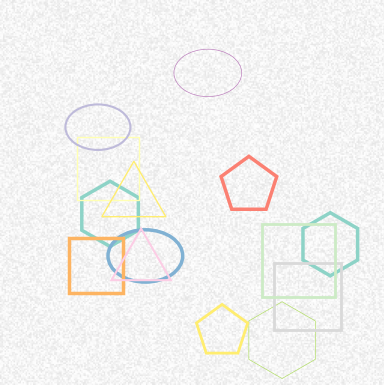[{"shape": "hexagon", "thickness": 2.5, "radius": 0.41, "center": [0.858, 0.366]}, {"shape": "hexagon", "thickness": 2.5, "radius": 0.42, "center": [0.286, 0.445]}, {"shape": "square", "thickness": 1, "radius": 0.41, "center": [0.281, 0.562]}, {"shape": "oval", "thickness": 1.5, "radius": 0.42, "center": [0.254, 0.67]}, {"shape": "pentagon", "thickness": 2.5, "radius": 0.38, "center": [0.647, 0.518]}, {"shape": "oval", "thickness": 2.5, "radius": 0.49, "center": [0.378, 0.335]}, {"shape": "square", "thickness": 2.5, "radius": 0.35, "center": [0.249, 0.31]}, {"shape": "hexagon", "thickness": 0.5, "radius": 0.5, "center": [0.733, 0.117]}, {"shape": "triangle", "thickness": 1.5, "radius": 0.45, "center": [0.367, 0.317]}, {"shape": "square", "thickness": 2, "radius": 0.44, "center": [0.799, 0.229]}, {"shape": "oval", "thickness": 0.5, "radius": 0.44, "center": [0.54, 0.811]}, {"shape": "square", "thickness": 2, "radius": 0.47, "center": [0.776, 0.324]}, {"shape": "pentagon", "thickness": 2, "radius": 0.35, "center": [0.577, 0.139]}, {"shape": "triangle", "thickness": 1, "radius": 0.48, "center": [0.348, 0.485]}]